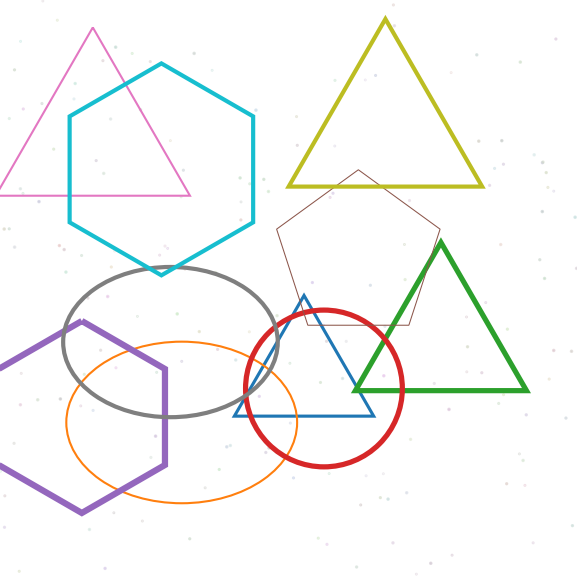[{"shape": "triangle", "thickness": 1.5, "radius": 0.7, "center": [0.526, 0.348]}, {"shape": "oval", "thickness": 1, "radius": 1.0, "center": [0.315, 0.268]}, {"shape": "triangle", "thickness": 2.5, "radius": 0.86, "center": [0.764, 0.408]}, {"shape": "circle", "thickness": 2.5, "radius": 0.68, "center": [0.561, 0.326]}, {"shape": "hexagon", "thickness": 3, "radius": 0.83, "center": [0.142, 0.277]}, {"shape": "pentagon", "thickness": 0.5, "radius": 0.74, "center": [0.621, 0.556]}, {"shape": "triangle", "thickness": 1, "radius": 0.97, "center": [0.161, 0.757]}, {"shape": "oval", "thickness": 2, "radius": 0.93, "center": [0.295, 0.407]}, {"shape": "triangle", "thickness": 2, "radius": 0.97, "center": [0.667, 0.773]}, {"shape": "hexagon", "thickness": 2, "radius": 0.92, "center": [0.279, 0.706]}]